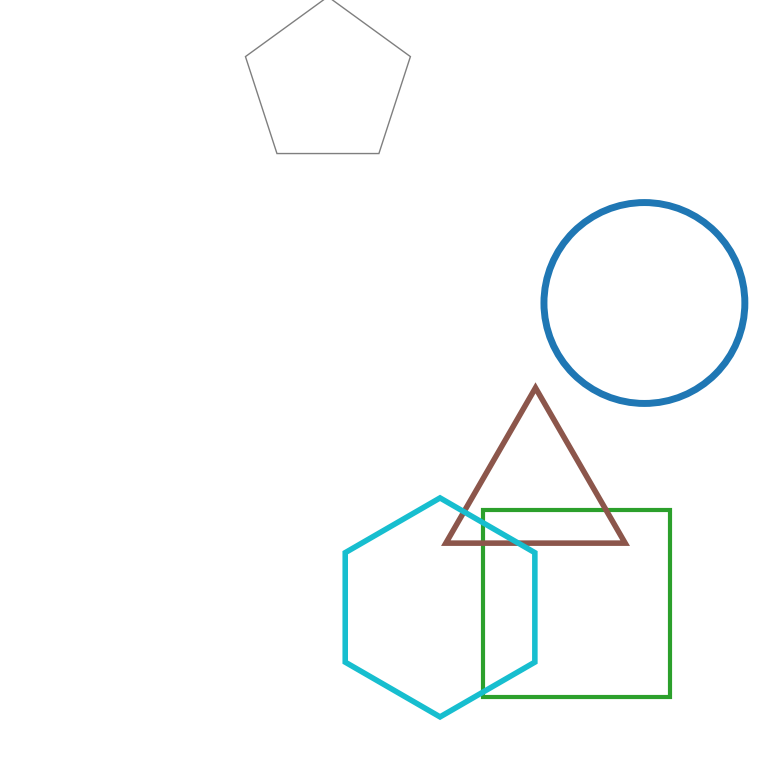[{"shape": "circle", "thickness": 2.5, "radius": 0.65, "center": [0.837, 0.606]}, {"shape": "square", "thickness": 1.5, "radius": 0.61, "center": [0.749, 0.216]}, {"shape": "triangle", "thickness": 2, "radius": 0.67, "center": [0.695, 0.362]}, {"shape": "pentagon", "thickness": 0.5, "radius": 0.56, "center": [0.426, 0.892]}, {"shape": "hexagon", "thickness": 2, "radius": 0.71, "center": [0.571, 0.211]}]